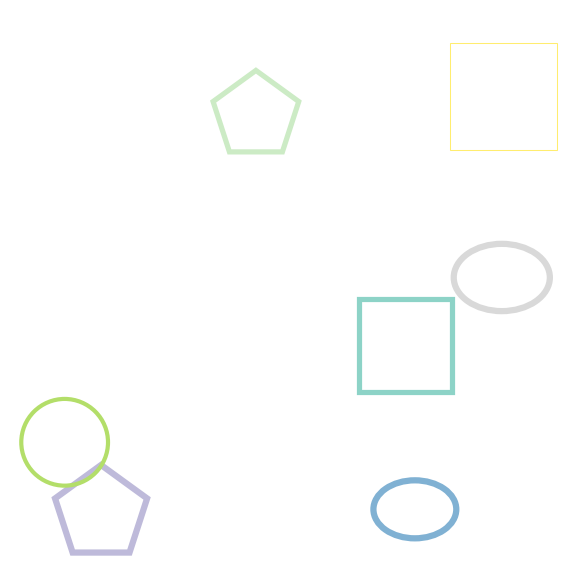[{"shape": "square", "thickness": 2.5, "radius": 0.4, "center": [0.703, 0.4]}, {"shape": "pentagon", "thickness": 3, "radius": 0.42, "center": [0.175, 0.11]}, {"shape": "oval", "thickness": 3, "radius": 0.36, "center": [0.718, 0.117]}, {"shape": "circle", "thickness": 2, "radius": 0.38, "center": [0.112, 0.233]}, {"shape": "oval", "thickness": 3, "radius": 0.42, "center": [0.869, 0.519]}, {"shape": "pentagon", "thickness": 2.5, "radius": 0.39, "center": [0.443, 0.799]}, {"shape": "square", "thickness": 0.5, "radius": 0.46, "center": [0.872, 0.832]}]